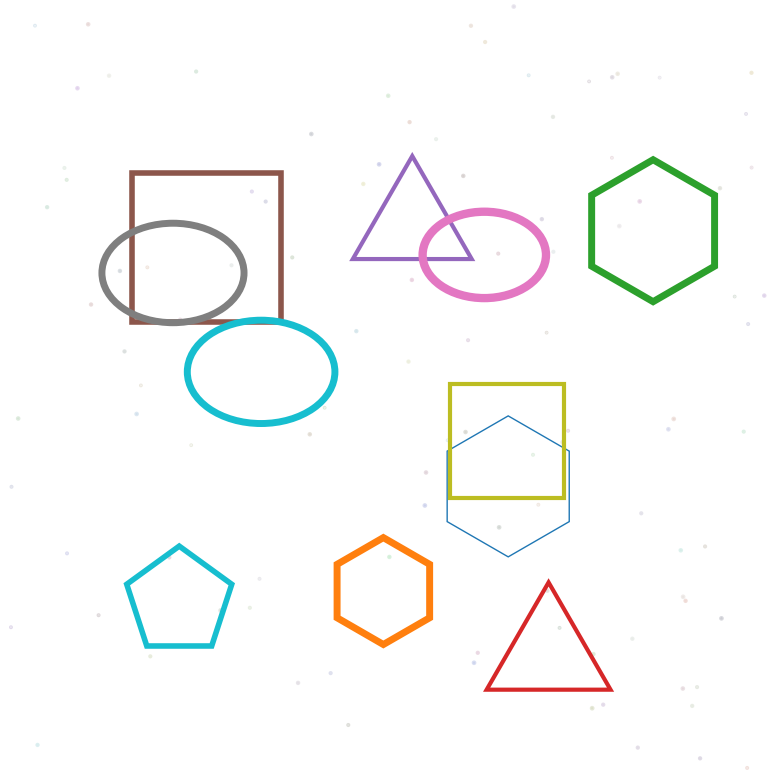[{"shape": "hexagon", "thickness": 0.5, "radius": 0.46, "center": [0.66, 0.368]}, {"shape": "hexagon", "thickness": 2.5, "radius": 0.35, "center": [0.498, 0.232]}, {"shape": "hexagon", "thickness": 2.5, "radius": 0.46, "center": [0.848, 0.7]}, {"shape": "triangle", "thickness": 1.5, "radius": 0.46, "center": [0.712, 0.151]}, {"shape": "triangle", "thickness": 1.5, "radius": 0.45, "center": [0.535, 0.708]}, {"shape": "square", "thickness": 2, "radius": 0.48, "center": [0.268, 0.679]}, {"shape": "oval", "thickness": 3, "radius": 0.4, "center": [0.629, 0.669]}, {"shape": "oval", "thickness": 2.5, "radius": 0.46, "center": [0.225, 0.646]}, {"shape": "square", "thickness": 1.5, "radius": 0.37, "center": [0.658, 0.427]}, {"shape": "oval", "thickness": 2.5, "radius": 0.48, "center": [0.339, 0.517]}, {"shape": "pentagon", "thickness": 2, "radius": 0.36, "center": [0.233, 0.219]}]